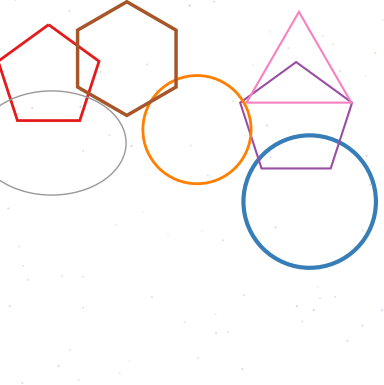[{"shape": "pentagon", "thickness": 2, "radius": 0.69, "center": [0.126, 0.798]}, {"shape": "circle", "thickness": 3, "radius": 0.86, "center": [0.804, 0.476]}, {"shape": "pentagon", "thickness": 1.5, "radius": 0.76, "center": [0.769, 0.686]}, {"shape": "circle", "thickness": 2, "radius": 0.7, "center": [0.512, 0.663]}, {"shape": "hexagon", "thickness": 2.5, "radius": 0.74, "center": [0.329, 0.848]}, {"shape": "triangle", "thickness": 1.5, "radius": 0.79, "center": [0.776, 0.812]}, {"shape": "oval", "thickness": 1, "radius": 0.97, "center": [0.134, 0.629]}]